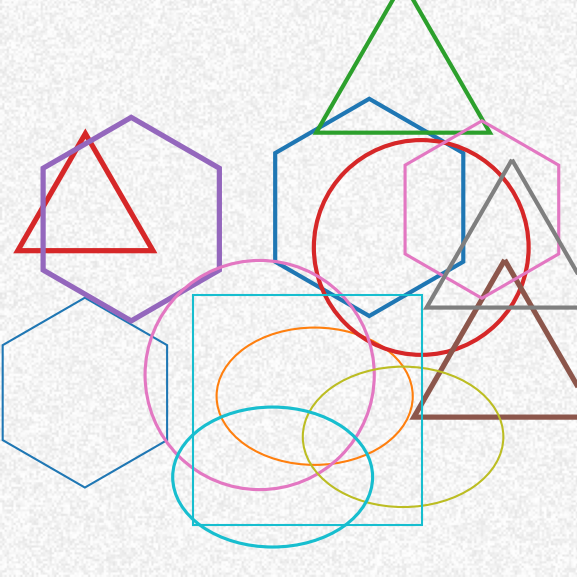[{"shape": "hexagon", "thickness": 1, "radius": 0.82, "center": [0.147, 0.319]}, {"shape": "hexagon", "thickness": 2, "radius": 0.94, "center": [0.639, 0.64]}, {"shape": "oval", "thickness": 1, "radius": 0.85, "center": [0.545, 0.313]}, {"shape": "triangle", "thickness": 2, "radius": 0.87, "center": [0.698, 0.856]}, {"shape": "circle", "thickness": 2, "radius": 0.93, "center": [0.729, 0.571]}, {"shape": "triangle", "thickness": 2.5, "radius": 0.68, "center": [0.148, 0.633]}, {"shape": "hexagon", "thickness": 2.5, "radius": 0.88, "center": [0.227, 0.62]}, {"shape": "triangle", "thickness": 2.5, "radius": 0.91, "center": [0.874, 0.368]}, {"shape": "hexagon", "thickness": 1.5, "radius": 0.77, "center": [0.834, 0.636]}, {"shape": "circle", "thickness": 1.5, "radius": 0.99, "center": [0.45, 0.35]}, {"shape": "triangle", "thickness": 2, "radius": 0.85, "center": [0.887, 0.552]}, {"shape": "oval", "thickness": 1, "radius": 0.87, "center": [0.698, 0.243]}, {"shape": "square", "thickness": 1, "radius": 0.99, "center": [0.532, 0.289]}, {"shape": "oval", "thickness": 1.5, "radius": 0.87, "center": [0.472, 0.173]}]